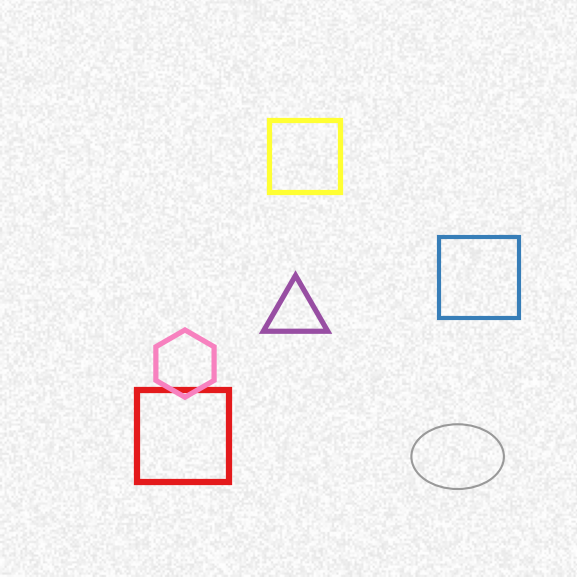[{"shape": "square", "thickness": 3, "radius": 0.4, "center": [0.316, 0.245]}, {"shape": "square", "thickness": 2, "radius": 0.35, "center": [0.829, 0.518]}, {"shape": "triangle", "thickness": 2.5, "radius": 0.32, "center": [0.512, 0.458]}, {"shape": "square", "thickness": 2.5, "radius": 0.31, "center": [0.527, 0.729]}, {"shape": "hexagon", "thickness": 2.5, "radius": 0.29, "center": [0.32, 0.37]}, {"shape": "oval", "thickness": 1, "radius": 0.4, "center": [0.792, 0.208]}]